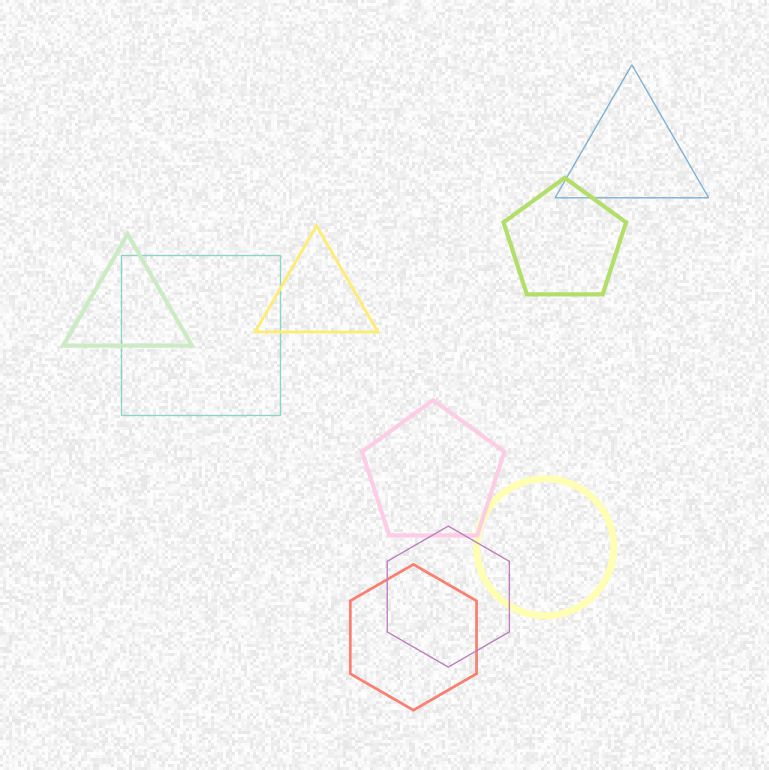[{"shape": "square", "thickness": 0.5, "radius": 0.52, "center": [0.26, 0.565]}, {"shape": "circle", "thickness": 2.5, "radius": 0.44, "center": [0.708, 0.289]}, {"shape": "hexagon", "thickness": 1, "radius": 0.47, "center": [0.537, 0.172]}, {"shape": "triangle", "thickness": 0.5, "radius": 0.58, "center": [0.821, 0.801]}, {"shape": "pentagon", "thickness": 1.5, "radius": 0.42, "center": [0.733, 0.685]}, {"shape": "pentagon", "thickness": 1.5, "radius": 0.49, "center": [0.563, 0.383]}, {"shape": "hexagon", "thickness": 0.5, "radius": 0.46, "center": [0.582, 0.225]}, {"shape": "triangle", "thickness": 1.5, "radius": 0.48, "center": [0.166, 0.599]}, {"shape": "triangle", "thickness": 1, "radius": 0.46, "center": [0.411, 0.615]}]